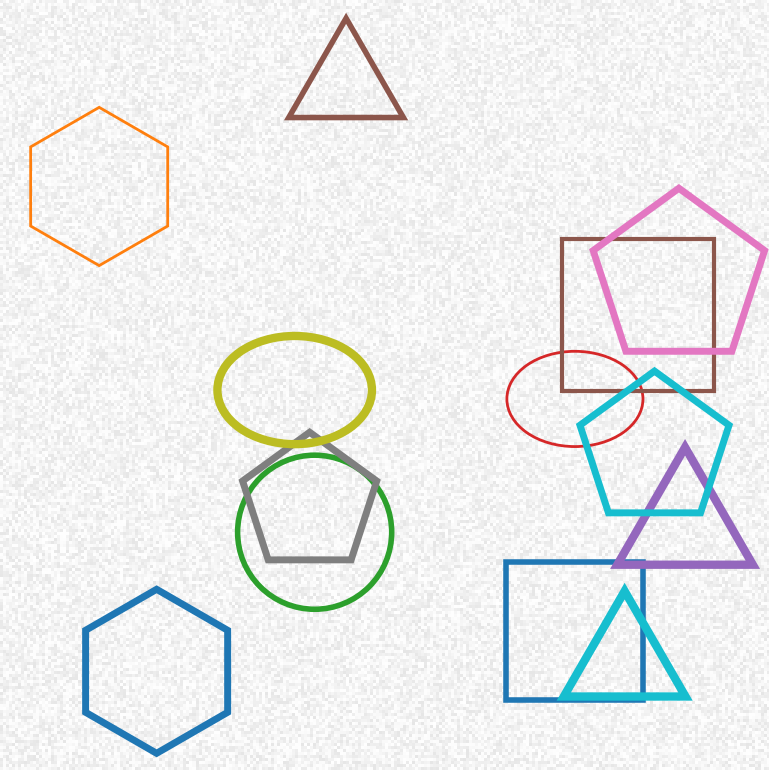[{"shape": "square", "thickness": 2, "radius": 0.45, "center": [0.746, 0.181]}, {"shape": "hexagon", "thickness": 2.5, "radius": 0.53, "center": [0.203, 0.128]}, {"shape": "hexagon", "thickness": 1, "radius": 0.51, "center": [0.129, 0.758]}, {"shape": "circle", "thickness": 2, "radius": 0.5, "center": [0.409, 0.309]}, {"shape": "oval", "thickness": 1, "radius": 0.44, "center": [0.747, 0.482]}, {"shape": "triangle", "thickness": 3, "radius": 0.51, "center": [0.89, 0.317]}, {"shape": "square", "thickness": 1.5, "radius": 0.49, "center": [0.829, 0.591]}, {"shape": "triangle", "thickness": 2, "radius": 0.43, "center": [0.449, 0.89]}, {"shape": "pentagon", "thickness": 2.5, "radius": 0.59, "center": [0.882, 0.638]}, {"shape": "pentagon", "thickness": 2.5, "radius": 0.46, "center": [0.402, 0.347]}, {"shape": "oval", "thickness": 3, "radius": 0.5, "center": [0.383, 0.493]}, {"shape": "pentagon", "thickness": 2.5, "radius": 0.51, "center": [0.85, 0.416]}, {"shape": "triangle", "thickness": 3, "radius": 0.46, "center": [0.811, 0.141]}]